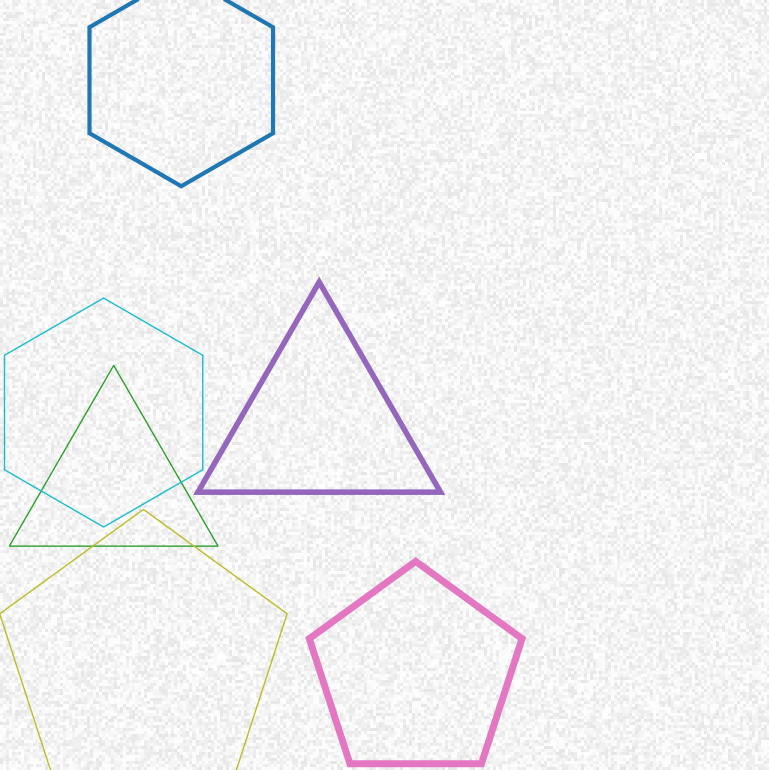[{"shape": "hexagon", "thickness": 1.5, "radius": 0.69, "center": [0.235, 0.896]}, {"shape": "triangle", "thickness": 0.5, "radius": 0.78, "center": [0.148, 0.369]}, {"shape": "triangle", "thickness": 2, "radius": 0.91, "center": [0.415, 0.452]}, {"shape": "pentagon", "thickness": 2.5, "radius": 0.73, "center": [0.54, 0.126]}, {"shape": "pentagon", "thickness": 0.5, "radius": 0.98, "center": [0.186, 0.142]}, {"shape": "hexagon", "thickness": 0.5, "radius": 0.74, "center": [0.135, 0.464]}]